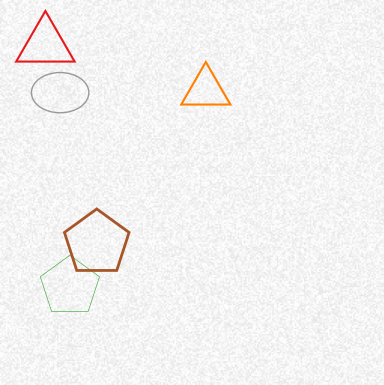[{"shape": "triangle", "thickness": 1.5, "radius": 0.44, "center": [0.118, 0.884]}, {"shape": "pentagon", "thickness": 0.5, "radius": 0.4, "center": [0.182, 0.256]}, {"shape": "triangle", "thickness": 1.5, "radius": 0.37, "center": [0.535, 0.765]}, {"shape": "pentagon", "thickness": 2, "radius": 0.44, "center": [0.251, 0.369]}, {"shape": "oval", "thickness": 1, "radius": 0.37, "center": [0.156, 0.759]}]